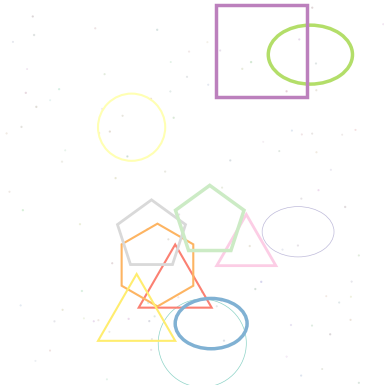[{"shape": "circle", "thickness": 0.5, "radius": 0.57, "center": [0.525, 0.109]}, {"shape": "circle", "thickness": 1.5, "radius": 0.44, "center": [0.342, 0.67]}, {"shape": "oval", "thickness": 0.5, "radius": 0.47, "center": [0.774, 0.398]}, {"shape": "triangle", "thickness": 1.5, "radius": 0.55, "center": [0.455, 0.256]}, {"shape": "oval", "thickness": 2.5, "radius": 0.47, "center": [0.548, 0.159]}, {"shape": "hexagon", "thickness": 1.5, "radius": 0.54, "center": [0.409, 0.312]}, {"shape": "oval", "thickness": 2.5, "radius": 0.55, "center": [0.806, 0.858]}, {"shape": "triangle", "thickness": 2, "radius": 0.44, "center": [0.64, 0.354]}, {"shape": "pentagon", "thickness": 2, "radius": 0.46, "center": [0.393, 0.388]}, {"shape": "square", "thickness": 2.5, "radius": 0.6, "center": [0.679, 0.867]}, {"shape": "pentagon", "thickness": 2.5, "radius": 0.47, "center": [0.545, 0.425]}, {"shape": "triangle", "thickness": 1.5, "radius": 0.58, "center": [0.355, 0.173]}]